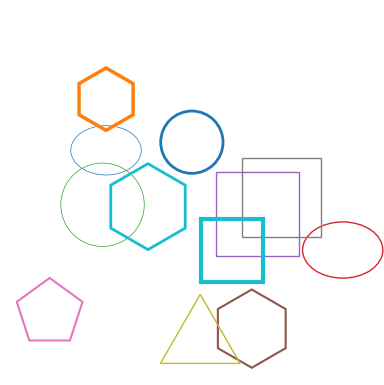[{"shape": "oval", "thickness": 0.5, "radius": 0.46, "center": [0.275, 0.61]}, {"shape": "circle", "thickness": 2, "radius": 0.4, "center": [0.498, 0.631]}, {"shape": "hexagon", "thickness": 2.5, "radius": 0.41, "center": [0.275, 0.742]}, {"shape": "circle", "thickness": 0.5, "radius": 0.54, "center": [0.266, 0.468]}, {"shape": "oval", "thickness": 1, "radius": 0.52, "center": [0.89, 0.351]}, {"shape": "square", "thickness": 1, "radius": 0.54, "center": [0.668, 0.444]}, {"shape": "hexagon", "thickness": 1.5, "radius": 0.51, "center": [0.654, 0.146]}, {"shape": "pentagon", "thickness": 1.5, "radius": 0.45, "center": [0.129, 0.188]}, {"shape": "square", "thickness": 1, "radius": 0.52, "center": [0.731, 0.487]}, {"shape": "triangle", "thickness": 1, "radius": 0.6, "center": [0.52, 0.116]}, {"shape": "hexagon", "thickness": 2, "radius": 0.56, "center": [0.384, 0.463]}, {"shape": "square", "thickness": 3, "radius": 0.41, "center": [0.602, 0.349]}]